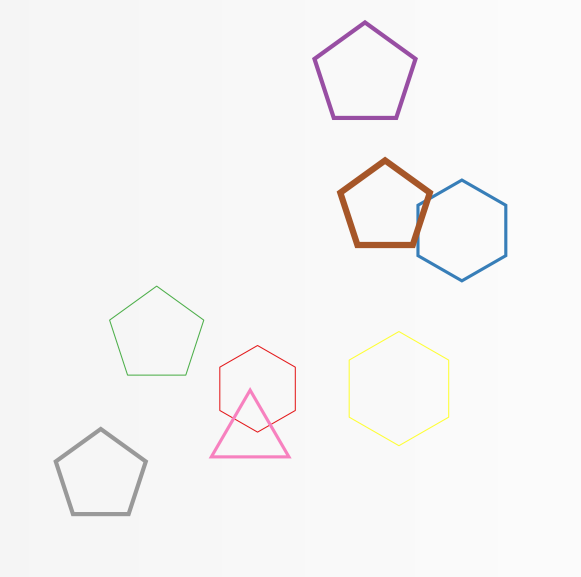[{"shape": "hexagon", "thickness": 0.5, "radius": 0.37, "center": [0.443, 0.326]}, {"shape": "hexagon", "thickness": 1.5, "radius": 0.44, "center": [0.795, 0.6]}, {"shape": "pentagon", "thickness": 0.5, "radius": 0.43, "center": [0.27, 0.418]}, {"shape": "pentagon", "thickness": 2, "radius": 0.46, "center": [0.628, 0.869]}, {"shape": "hexagon", "thickness": 0.5, "radius": 0.49, "center": [0.686, 0.326]}, {"shape": "pentagon", "thickness": 3, "radius": 0.4, "center": [0.663, 0.64]}, {"shape": "triangle", "thickness": 1.5, "radius": 0.39, "center": [0.43, 0.247]}, {"shape": "pentagon", "thickness": 2, "radius": 0.41, "center": [0.173, 0.175]}]